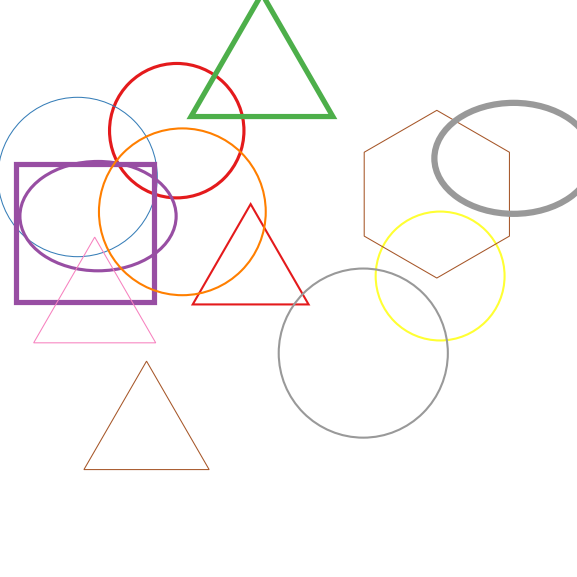[{"shape": "circle", "thickness": 1.5, "radius": 0.58, "center": [0.306, 0.773]}, {"shape": "triangle", "thickness": 1, "radius": 0.58, "center": [0.434, 0.53]}, {"shape": "circle", "thickness": 0.5, "radius": 0.69, "center": [0.134, 0.693]}, {"shape": "triangle", "thickness": 2.5, "radius": 0.71, "center": [0.454, 0.868]}, {"shape": "oval", "thickness": 1.5, "radius": 0.68, "center": [0.17, 0.625]}, {"shape": "square", "thickness": 2.5, "radius": 0.6, "center": [0.147, 0.596]}, {"shape": "circle", "thickness": 1, "radius": 0.72, "center": [0.316, 0.632]}, {"shape": "circle", "thickness": 1, "radius": 0.56, "center": [0.762, 0.521]}, {"shape": "hexagon", "thickness": 0.5, "radius": 0.73, "center": [0.756, 0.663]}, {"shape": "triangle", "thickness": 0.5, "radius": 0.63, "center": [0.254, 0.249]}, {"shape": "triangle", "thickness": 0.5, "radius": 0.61, "center": [0.164, 0.467]}, {"shape": "circle", "thickness": 1, "radius": 0.73, "center": [0.629, 0.388]}, {"shape": "oval", "thickness": 3, "radius": 0.69, "center": [0.889, 0.725]}]